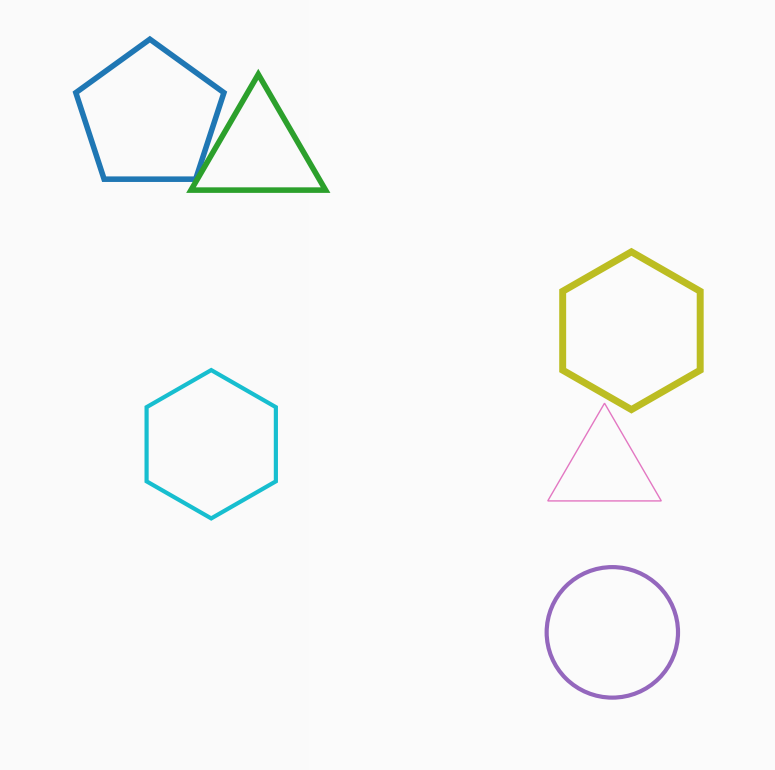[{"shape": "pentagon", "thickness": 2, "radius": 0.5, "center": [0.193, 0.849]}, {"shape": "triangle", "thickness": 2, "radius": 0.5, "center": [0.333, 0.803]}, {"shape": "circle", "thickness": 1.5, "radius": 0.42, "center": [0.79, 0.179]}, {"shape": "triangle", "thickness": 0.5, "radius": 0.42, "center": [0.78, 0.392]}, {"shape": "hexagon", "thickness": 2.5, "radius": 0.51, "center": [0.815, 0.57]}, {"shape": "hexagon", "thickness": 1.5, "radius": 0.48, "center": [0.273, 0.423]}]